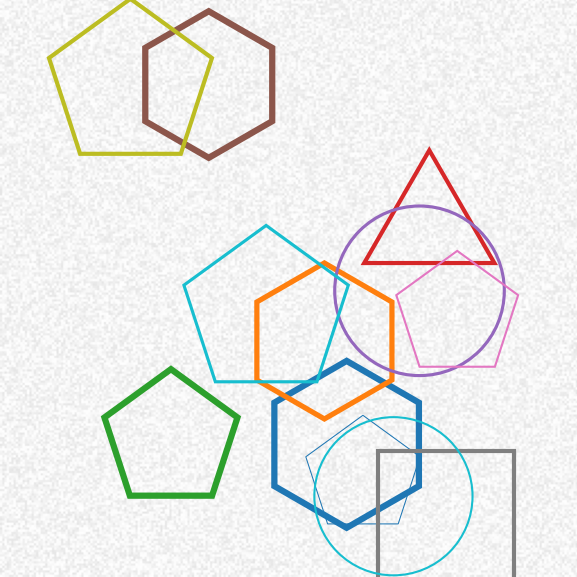[{"shape": "hexagon", "thickness": 3, "radius": 0.72, "center": [0.6, 0.23]}, {"shape": "pentagon", "thickness": 0.5, "radius": 0.52, "center": [0.628, 0.176]}, {"shape": "hexagon", "thickness": 2.5, "radius": 0.68, "center": [0.562, 0.409]}, {"shape": "pentagon", "thickness": 3, "radius": 0.61, "center": [0.296, 0.239]}, {"shape": "triangle", "thickness": 2, "radius": 0.65, "center": [0.743, 0.609]}, {"shape": "circle", "thickness": 1.5, "radius": 0.73, "center": [0.726, 0.496]}, {"shape": "hexagon", "thickness": 3, "radius": 0.63, "center": [0.361, 0.853]}, {"shape": "pentagon", "thickness": 1, "radius": 0.55, "center": [0.792, 0.454]}, {"shape": "square", "thickness": 2, "radius": 0.59, "center": [0.772, 0.101]}, {"shape": "pentagon", "thickness": 2, "radius": 0.74, "center": [0.226, 0.853]}, {"shape": "circle", "thickness": 1, "radius": 0.68, "center": [0.681, 0.14]}, {"shape": "pentagon", "thickness": 1.5, "radius": 0.75, "center": [0.461, 0.459]}]